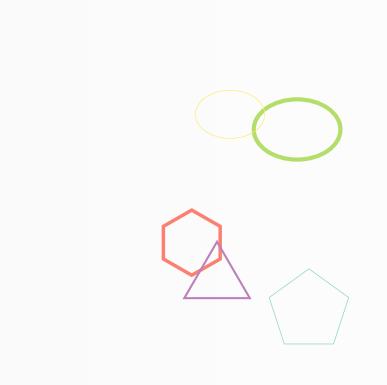[{"shape": "pentagon", "thickness": 0.5, "radius": 0.54, "center": [0.797, 0.194]}, {"shape": "hexagon", "thickness": 2.5, "radius": 0.42, "center": [0.495, 0.37]}, {"shape": "oval", "thickness": 3, "radius": 0.56, "center": [0.767, 0.664]}, {"shape": "triangle", "thickness": 1.5, "radius": 0.49, "center": [0.56, 0.274]}, {"shape": "oval", "thickness": 0.5, "radius": 0.45, "center": [0.594, 0.703]}]